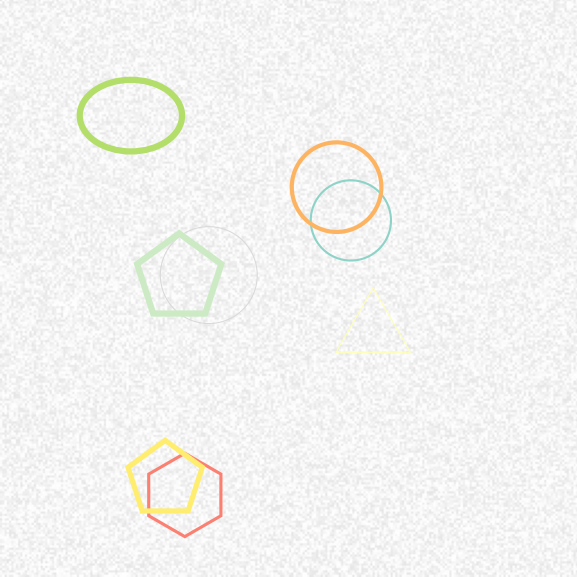[{"shape": "circle", "thickness": 1, "radius": 0.35, "center": [0.608, 0.617]}, {"shape": "triangle", "thickness": 0.5, "radius": 0.37, "center": [0.646, 0.426]}, {"shape": "hexagon", "thickness": 1.5, "radius": 0.36, "center": [0.32, 0.142]}, {"shape": "circle", "thickness": 2, "radius": 0.39, "center": [0.583, 0.675]}, {"shape": "oval", "thickness": 3, "radius": 0.44, "center": [0.227, 0.799]}, {"shape": "circle", "thickness": 0.5, "radius": 0.42, "center": [0.362, 0.523]}, {"shape": "pentagon", "thickness": 3, "radius": 0.38, "center": [0.31, 0.518]}, {"shape": "pentagon", "thickness": 2.5, "radius": 0.34, "center": [0.286, 0.169]}]